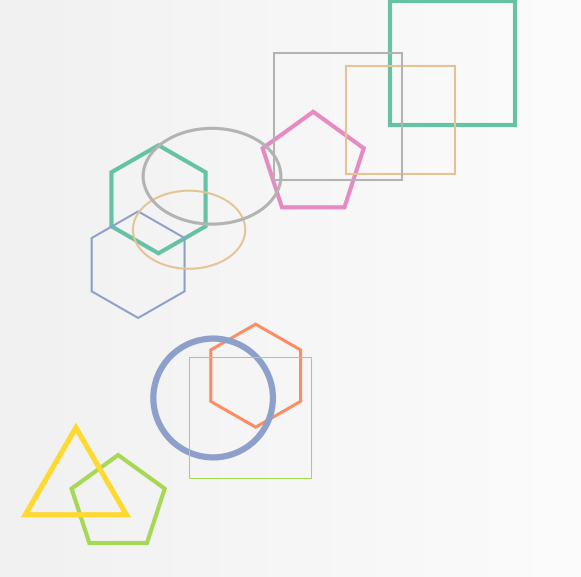[{"shape": "square", "thickness": 2, "radius": 0.54, "center": [0.779, 0.89]}, {"shape": "hexagon", "thickness": 2, "radius": 0.47, "center": [0.273, 0.654]}, {"shape": "hexagon", "thickness": 1.5, "radius": 0.45, "center": [0.44, 0.349]}, {"shape": "circle", "thickness": 3, "radius": 0.51, "center": [0.367, 0.31]}, {"shape": "hexagon", "thickness": 1, "radius": 0.46, "center": [0.238, 0.541]}, {"shape": "pentagon", "thickness": 2, "radius": 0.46, "center": [0.539, 0.714]}, {"shape": "square", "thickness": 0.5, "radius": 0.52, "center": [0.43, 0.276]}, {"shape": "pentagon", "thickness": 2, "radius": 0.42, "center": [0.203, 0.127]}, {"shape": "triangle", "thickness": 2.5, "radius": 0.5, "center": [0.131, 0.158]}, {"shape": "oval", "thickness": 1, "radius": 0.48, "center": [0.325, 0.601]}, {"shape": "square", "thickness": 1, "radius": 0.47, "center": [0.689, 0.791]}, {"shape": "oval", "thickness": 1.5, "radius": 0.59, "center": [0.365, 0.694]}, {"shape": "square", "thickness": 1, "radius": 0.55, "center": [0.582, 0.797]}]